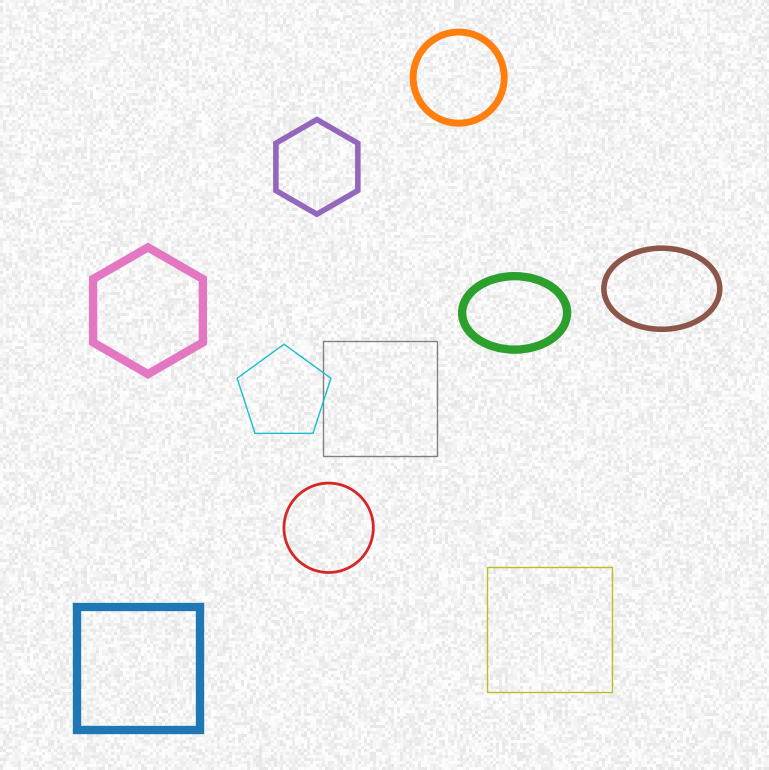[{"shape": "square", "thickness": 3, "radius": 0.4, "center": [0.179, 0.131]}, {"shape": "circle", "thickness": 2.5, "radius": 0.3, "center": [0.596, 0.899]}, {"shape": "oval", "thickness": 3, "radius": 0.34, "center": [0.668, 0.594]}, {"shape": "circle", "thickness": 1, "radius": 0.29, "center": [0.427, 0.315]}, {"shape": "hexagon", "thickness": 2, "radius": 0.31, "center": [0.412, 0.783]}, {"shape": "oval", "thickness": 2, "radius": 0.38, "center": [0.86, 0.625]}, {"shape": "hexagon", "thickness": 3, "radius": 0.41, "center": [0.192, 0.596]}, {"shape": "square", "thickness": 0.5, "radius": 0.37, "center": [0.493, 0.482]}, {"shape": "square", "thickness": 0.5, "radius": 0.41, "center": [0.714, 0.182]}, {"shape": "pentagon", "thickness": 0.5, "radius": 0.32, "center": [0.369, 0.489]}]